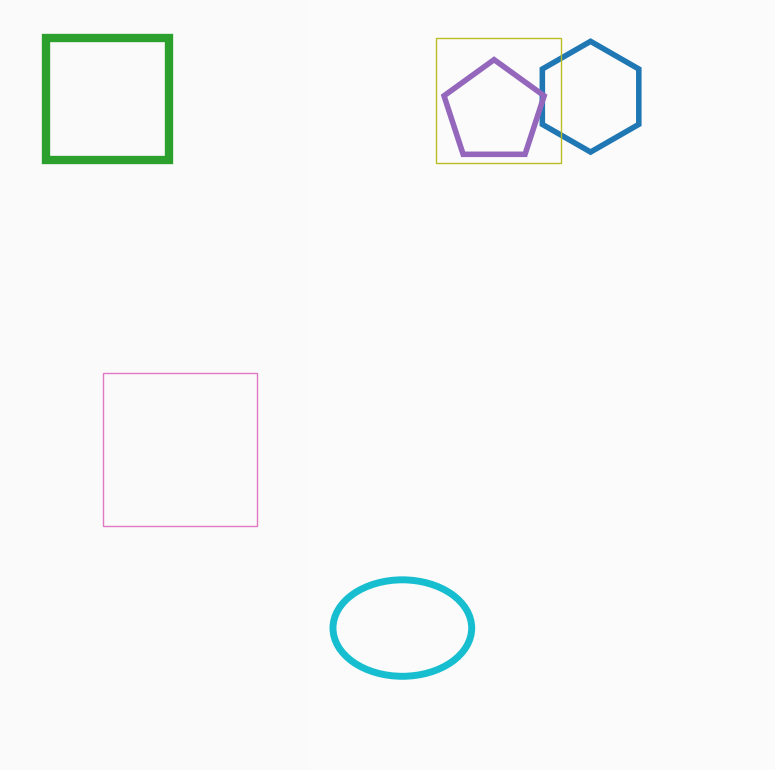[{"shape": "hexagon", "thickness": 2, "radius": 0.36, "center": [0.762, 0.874]}, {"shape": "square", "thickness": 3, "radius": 0.4, "center": [0.139, 0.871]}, {"shape": "pentagon", "thickness": 2, "radius": 0.34, "center": [0.638, 0.855]}, {"shape": "square", "thickness": 0.5, "radius": 0.5, "center": [0.232, 0.416]}, {"shape": "square", "thickness": 0.5, "radius": 0.4, "center": [0.643, 0.87]}, {"shape": "oval", "thickness": 2.5, "radius": 0.45, "center": [0.519, 0.184]}]